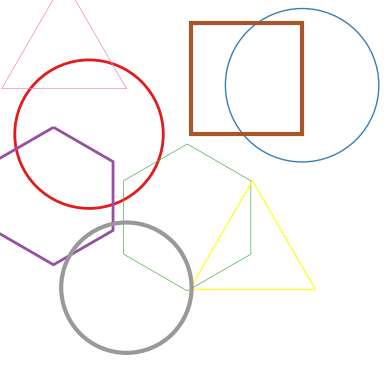[{"shape": "circle", "thickness": 2, "radius": 0.96, "center": [0.231, 0.652]}, {"shape": "circle", "thickness": 1, "radius": 1.0, "center": [0.785, 0.779]}, {"shape": "hexagon", "thickness": 0.5, "radius": 0.95, "center": [0.486, 0.435]}, {"shape": "hexagon", "thickness": 2, "radius": 0.89, "center": [0.139, 0.491]}, {"shape": "triangle", "thickness": 1, "radius": 0.94, "center": [0.656, 0.342]}, {"shape": "square", "thickness": 3, "radius": 0.72, "center": [0.64, 0.797]}, {"shape": "triangle", "thickness": 0.5, "radius": 0.94, "center": [0.166, 0.863]}, {"shape": "circle", "thickness": 3, "radius": 0.85, "center": [0.328, 0.253]}]